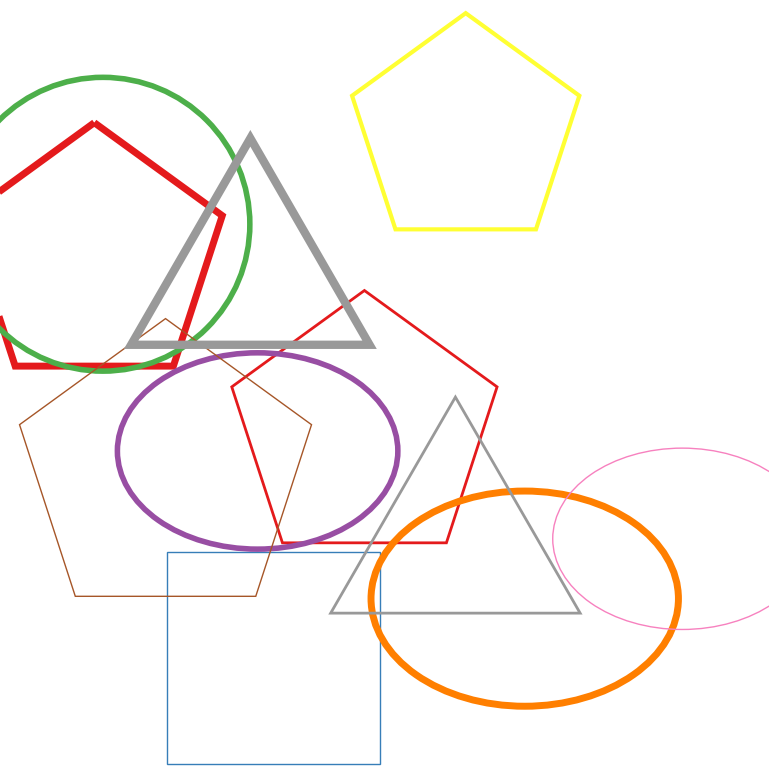[{"shape": "pentagon", "thickness": 2.5, "radius": 0.87, "center": [0.122, 0.666]}, {"shape": "pentagon", "thickness": 1, "radius": 0.91, "center": [0.473, 0.442]}, {"shape": "square", "thickness": 0.5, "radius": 0.69, "center": [0.355, 0.146]}, {"shape": "circle", "thickness": 2, "radius": 0.95, "center": [0.134, 0.709]}, {"shape": "oval", "thickness": 2, "radius": 0.91, "center": [0.335, 0.414]}, {"shape": "oval", "thickness": 2.5, "radius": 1.0, "center": [0.681, 0.223]}, {"shape": "pentagon", "thickness": 1.5, "radius": 0.78, "center": [0.605, 0.828]}, {"shape": "pentagon", "thickness": 0.5, "radius": 1.0, "center": [0.215, 0.387]}, {"shape": "oval", "thickness": 0.5, "radius": 0.84, "center": [0.886, 0.3]}, {"shape": "triangle", "thickness": 3, "radius": 0.89, "center": [0.325, 0.642]}, {"shape": "triangle", "thickness": 1, "radius": 0.94, "center": [0.591, 0.297]}]